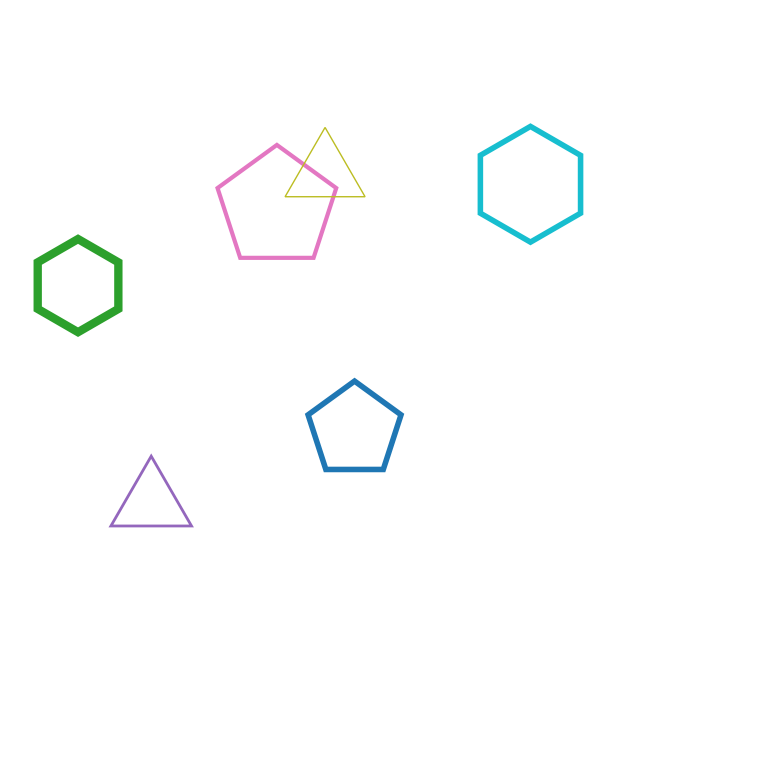[{"shape": "pentagon", "thickness": 2, "radius": 0.32, "center": [0.46, 0.442]}, {"shape": "hexagon", "thickness": 3, "radius": 0.3, "center": [0.101, 0.629]}, {"shape": "triangle", "thickness": 1, "radius": 0.3, "center": [0.196, 0.347]}, {"shape": "pentagon", "thickness": 1.5, "radius": 0.41, "center": [0.36, 0.731]}, {"shape": "triangle", "thickness": 0.5, "radius": 0.3, "center": [0.422, 0.774]}, {"shape": "hexagon", "thickness": 2, "radius": 0.38, "center": [0.689, 0.761]}]